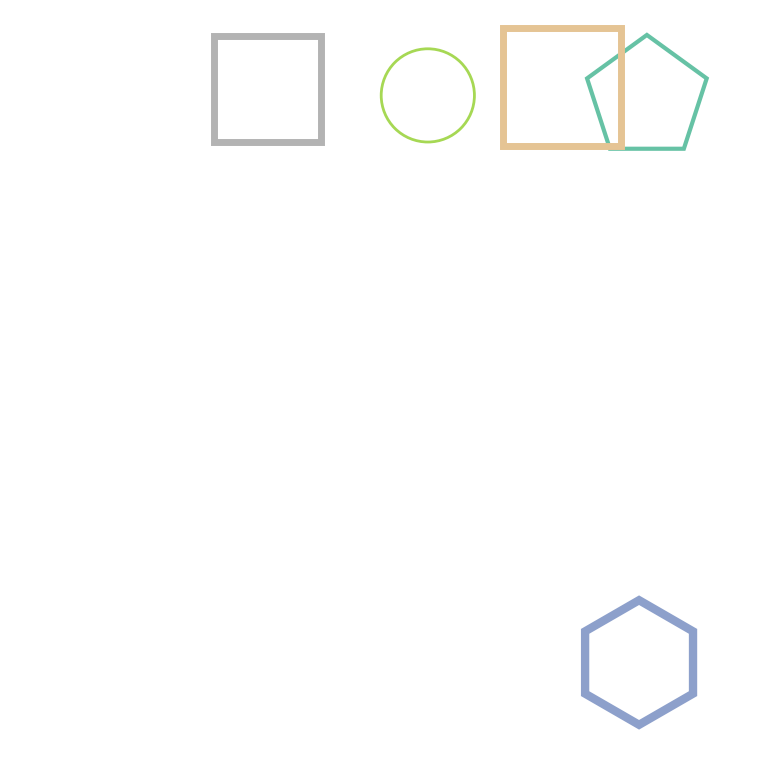[{"shape": "pentagon", "thickness": 1.5, "radius": 0.41, "center": [0.84, 0.873]}, {"shape": "hexagon", "thickness": 3, "radius": 0.4, "center": [0.83, 0.14]}, {"shape": "circle", "thickness": 1, "radius": 0.3, "center": [0.556, 0.876]}, {"shape": "square", "thickness": 2.5, "radius": 0.38, "center": [0.73, 0.887]}, {"shape": "square", "thickness": 2.5, "radius": 0.34, "center": [0.348, 0.884]}]